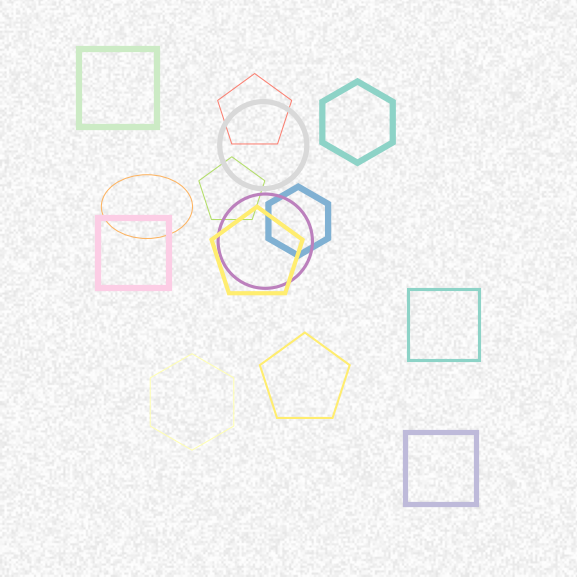[{"shape": "square", "thickness": 1.5, "radius": 0.31, "center": [0.768, 0.438]}, {"shape": "hexagon", "thickness": 3, "radius": 0.35, "center": [0.619, 0.788]}, {"shape": "hexagon", "thickness": 0.5, "radius": 0.42, "center": [0.332, 0.303]}, {"shape": "square", "thickness": 2.5, "radius": 0.31, "center": [0.762, 0.189]}, {"shape": "pentagon", "thickness": 0.5, "radius": 0.34, "center": [0.441, 0.804]}, {"shape": "hexagon", "thickness": 3, "radius": 0.3, "center": [0.516, 0.616]}, {"shape": "oval", "thickness": 0.5, "radius": 0.39, "center": [0.254, 0.641]}, {"shape": "pentagon", "thickness": 0.5, "radius": 0.3, "center": [0.401, 0.668]}, {"shape": "square", "thickness": 3, "radius": 0.3, "center": [0.231, 0.561]}, {"shape": "circle", "thickness": 2.5, "radius": 0.38, "center": [0.456, 0.748]}, {"shape": "circle", "thickness": 1.5, "radius": 0.41, "center": [0.459, 0.581]}, {"shape": "square", "thickness": 3, "radius": 0.33, "center": [0.204, 0.847]}, {"shape": "pentagon", "thickness": 2, "radius": 0.41, "center": [0.445, 0.558]}, {"shape": "pentagon", "thickness": 1, "radius": 0.41, "center": [0.528, 0.342]}]